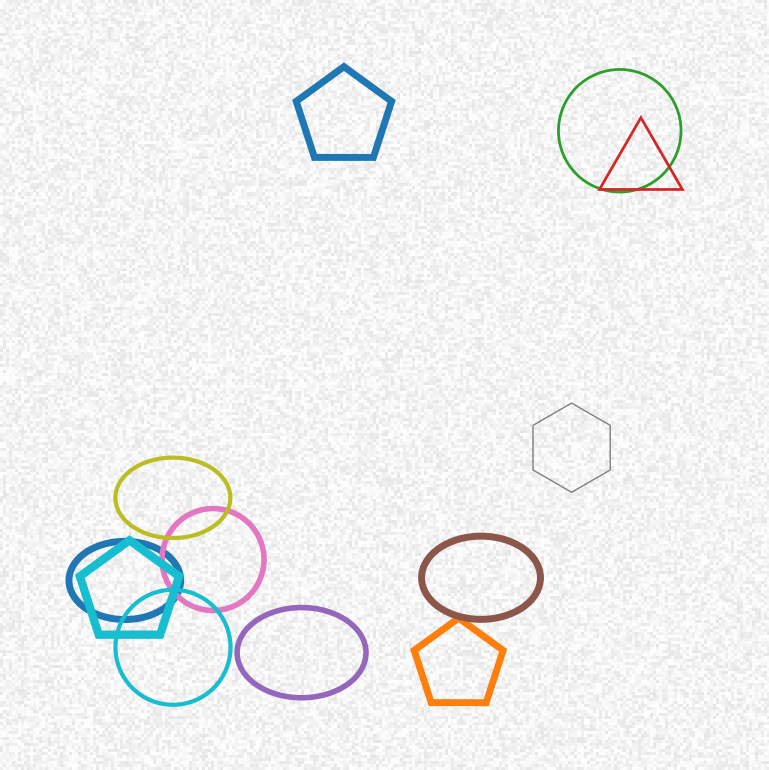[{"shape": "oval", "thickness": 2.5, "radius": 0.36, "center": [0.162, 0.246]}, {"shape": "pentagon", "thickness": 2.5, "radius": 0.33, "center": [0.447, 0.848]}, {"shape": "pentagon", "thickness": 2.5, "radius": 0.3, "center": [0.596, 0.137]}, {"shape": "circle", "thickness": 1, "radius": 0.4, "center": [0.805, 0.83]}, {"shape": "triangle", "thickness": 1, "radius": 0.31, "center": [0.832, 0.785]}, {"shape": "oval", "thickness": 2, "radius": 0.42, "center": [0.392, 0.152]}, {"shape": "oval", "thickness": 2.5, "radius": 0.39, "center": [0.625, 0.25]}, {"shape": "circle", "thickness": 2, "radius": 0.33, "center": [0.277, 0.273]}, {"shape": "hexagon", "thickness": 0.5, "radius": 0.29, "center": [0.742, 0.419]}, {"shape": "oval", "thickness": 1.5, "radius": 0.37, "center": [0.224, 0.353]}, {"shape": "circle", "thickness": 1.5, "radius": 0.37, "center": [0.225, 0.159]}, {"shape": "pentagon", "thickness": 3, "radius": 0.34, "center": [0.168, 0.231]}]